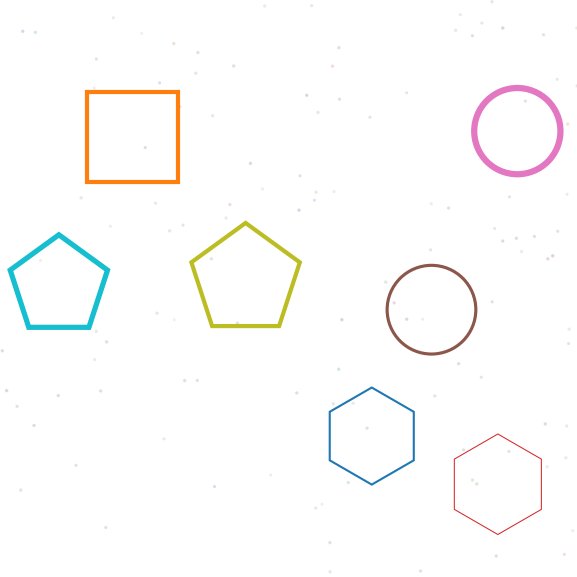[{"shape": "hexagon", "thickness": 1, "radius": 0.42, "center": [0.644, 0.244]}, {"shape": "square", "thickness": 2, "radius": 0.39, "center": [0.229, 0.762]}, {"shape": "hexagon", "thickness": 0.5, "radius": 0.44, "center": [0.862, 0.161]}, {"shape": "circle", "thickness": 1.5, "radius": 0.38, "center": [0.747, 0.463]}, {"shape": "circle", "thickness": 3, "radius": 0.37, "center": [0.896, 0.772]}, {"shape": "pentagon", "thickness": 2, "radius": 0.49, "center": [0.425, 0.514]}, {"shape": "pentagon", "thickness": 2.5, "radius": 0.44, "center": [0.102, 0.504]}]